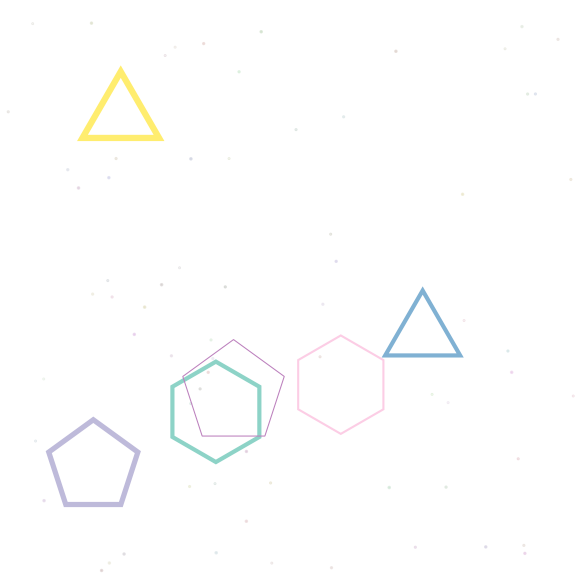[{"shape": "hexagon", "thickness": 2, "radius": 0.43, "center": [0.374, 0.286]}, {"shape": "pentagon", "thickness": 2.5, "radius": 0.41, "center": [0.162, 0.191]}, {"shape": "triangle", "thickness": 2, "radius": 0.37, "center": [0.732, 0.421]}, {"shape": "hexagon", "thickness": 1, "radius": 0.43, "center": [0.59, 0.333]}, {"shape": "pentagon", "thickness": 0.5, "radius": 0.46, "center": [0.404, 0.319]}, {"shape": "triangle", "thickness": 3, "radius": 0.38, "center": [0.209, 0.799]}]